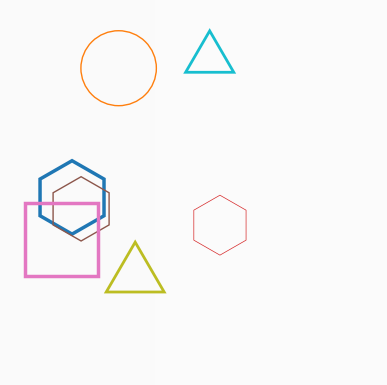[{"shape": "hexagon", "thickness": 2.5, "radius": 0.48, "center": [0.186, 0.487]}, {"shape": "circle", "thickness": 1, "radius": 0.49, "center": [0.306, 0.823]}, {"shape": "hexagon", "thickness": 0.5, "radius": 0.39, "center": [0.568, 0.415]}, {"shape": "hexagon", "thickness": 1, "radius": 0.42, "center": [0.209, 0.458]}, {"shape": "square", "thickness": 2.5, "radius": 0.47, "center": [0.159, 0.377]}, {"shape": "triangle", "thickness": 2, "radius": 0.43, "center": [0.349, 0.285]}, {"shape": "triangle", "thickness": 2, "radius": 0.36, "center": [0.541, 0.848]}]